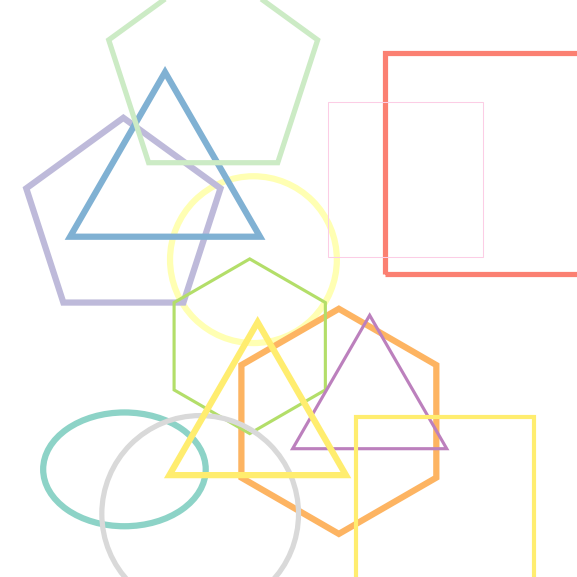[{"shape": "oval", "thickness": 3, "radius": 0.7, "center": [0.215, 0.186]}, {"shape": "circle", "thickness": 3, "radius": 0.72, "center": [0.439, 0.55]}, {"shape": "pentagon", "thickness": 3, "radius": 0.88, "center": [0.214, 0.618]}, {"shape": "square", "thickness": 2.5, "radius": 0.96, "center": [0.859, 0.716]}, {"shape": "triangle", "thickness": 3, "radius": 0.95, "center": [0.286, 0.684]}, {"shape": "hexagon", "thickness": 3, "radius": 0.97, "center": [0.587, 0.27]}, {"shape": "hexagon", "thickness": 1.5, "radius": 0.76, "center": [0.432, 0.4]}, {"shape": "square", "thickness": 0.5, "radius": 0.67, "center": [0.703, 0.688]}, {"shape": "circle", "thickness": 2.5, "radius": 0.85, "center": [0.347, 0.109]}, {"shape": "triangle", "thickness": 1.5, "radius": 0.77, "center": [0.64, 0.299]}, {"shape": "pentagon", "thickness": 2.5, "radius": 0.95, "center": [0.369, 0.871]}, {"shape": "triangle", "thickness": 3, "radius": 0.88, "center": [0.446, 0.265]}, {"shape": "square", "thickness": 2, "radius": 0.77, "center": [0.771, 0.124]}]